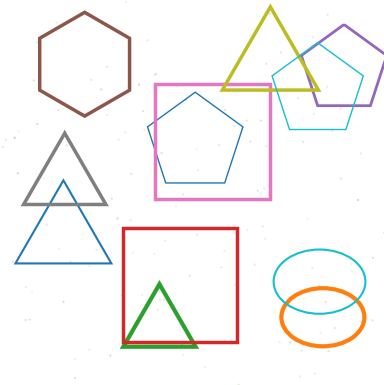[{"shape": "pentagon", "thickness": 1, "radius": 0.65, "center": [0.507, 0.63]}, {"shape": "triangle", "thickness": 1.5, "radius": 0.72, "center": [0.165, 0.388]}, {"shape": "oval", "thickness": 3, "radius": 0.54, "center": [0.839, 0.176]}, {"shape": "triangle", "thickness": 3, "radius": 0.54, "center": [0.414, 0.154]}, {"shape": "square", "thickness": 2.5, "radius": 0.74, "center": [0.467, 0.26]}, {"shape": "pentagon", "thickness": 2, "radius": 0.58, "center": [0.894, 0.82]}, {"shape": "hexagon", "thickness": 2.5, "radius": 0.67, "center": [0.22, 0.833]}, {"shape": "square", "thickness": 2.5, "radius": 0.74, "center": [0.552, 0.632]}, {"shape": "triangle", "thickness": 2.5, "radius": 0.62, "center": [0.168, 0.531]}, {"shape": "triangle", "thickness": 2.5, "radius": 0.72, "center": [0.702, 0.838]}, {"shape": "oval", "thickness": 1.5, "radius": 0.6, "center": [0.83, 0.268]}, {"shape": "pentagon", "thickness": 1, "radius": 0.62, "center": [0.825, 0.764]}]